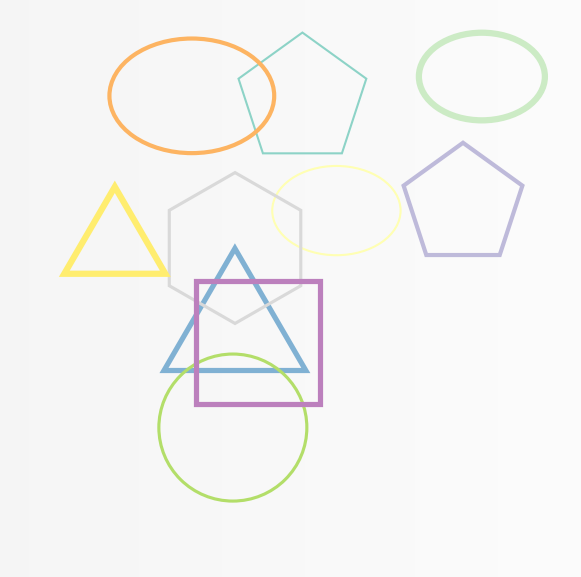[{"shape": "pentagon", "thickness": 1, "radius": 0.58, "center": [0.52, 0.827]}, {"shape": "oval", "thickness": 1, "radius": 0.55, "center": [0.579, 0.634]}, {"shape": "pentagon", "thickness": 2, "radius": 0.54, "center": [0.797, 0.644]}, {"shape": "triangle", "thickness": 2.5, "radius": 0.7, "center": [0.404, 0.428]}, {"shape": "oval", "thickness": 2, "radius": 0.71, "center": [0.33, 0.833]}, {"shape": "circle", "thickness": 1.5, "radius": 0.64, "center": [0.401, 0.259]}, {"shape": "hexagon", "thickness": 1.5, "radius": 0.65, "center": [0.404, 0.57]}, {"shape": "square", "thickness": 2.5, "radius": 0.53, "center": [0.444, 0.406]}, {"shape": "oval", "thickness": 3, "radius": 0.54, "center": [0.829, 0.867]}, {"shape": "triangle", "thickness": 3, "radius": 0.5, "center": [0.198, 0.575]}]